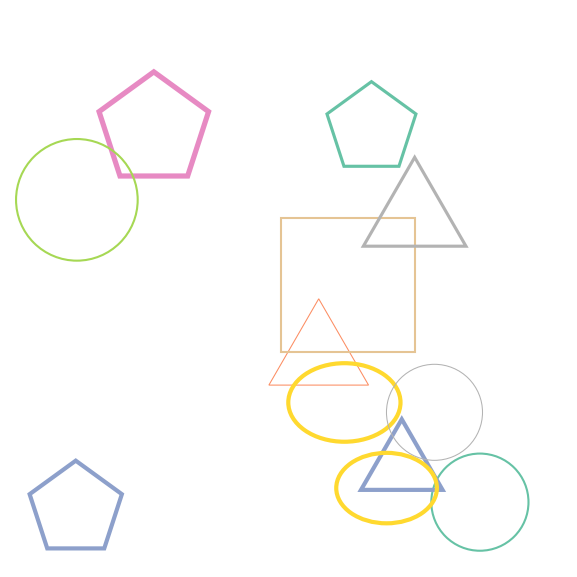[{"shape": "pentagon", "thickness": 1.5, "radius": 0.4, "center": [0.643, 0.777]}, {"shape": "circle", "thickness": 1, "radius": 0.42, "center": [0.831, 0.13]}, {"shape": "triangle", "thickness": 0.5, "radius": 0.5, "center": [0.552, 0.382]}, {"shape": "triangle", "thickness": 2, "radius": 0.41, "center": [0.696, 0.192]}, {"shape": "pentagon", "thickness": 2, "radius": 0.42, "center": [0.131, 0.117]}, {"shape": "pentagon", "thickness": 2.5, "radius": 0.5, "center": [0.266, 0.775]}, {"shape": "circle", "thickness": 1, "radius": 0.53, "center": [0.133, 0.653]}, {"shape": "oval", "thickness": 2, "radius": 0.44, "center": [0.669, 0.154]}, {"shape": "oval", "thickness": 2, "radius": 0.49, "center": [0.596, 0.302]}, {"shape": "square", "thickness": 1, "radius": 0.58, "center": [0.603, 0.506]}, {"shape": "circle", "thickness": 0.5, "radius": 0.42, "center": [0.752, 0.285]}, {"shape": "triangle", "thickness": 1.5, "radius": 0.51, "center": [0.718, 0.624]}]